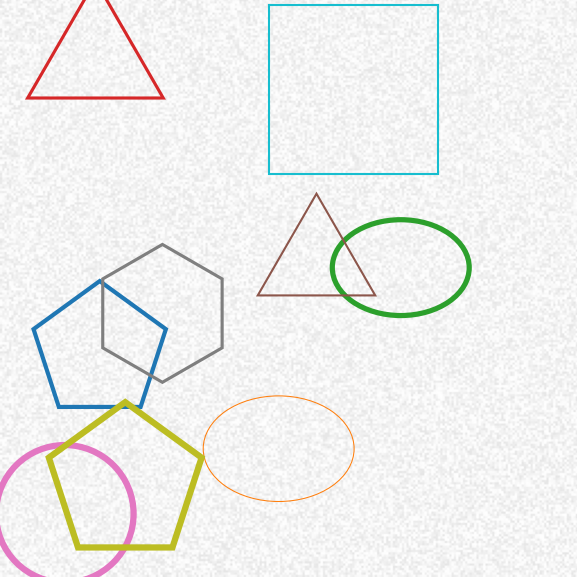[{"shape": "pentagon", "thickness": 2, "radius": 0.6, "center": [0.173, 0.392]}, {"shape": "oval", "thickness": 0.5, "radius": 0.65, "center": [0.483, 0.222]}, {"shape": "oval", "thickness": 2.5, "radius": 0.59, "center": [0.694, 0.536]}, {"shape": "triangle", "thickness": 1.5, "radius": 0.68, "center": [0.165, 0.897]}, {"shape": "triangle", "thickness": 1, "radius": 0.59, "center": [0.548, 0.546]}, {"shape": "circle", "thickness": 3, "radius": 0.6, "center": [0.112, 0.109]}, {"shape": "hexagon", "thickness": 1.5, "radius": 0.6, "center": [0.281, 0.456]}, {"shape": "pentagon", "thickness": 3, "radius": 0.7, "center": [0.217, 0.164]}, {"shape": "square", "thickness": 1, "radius": 0.73, "center": [0.612, 0.843]}]